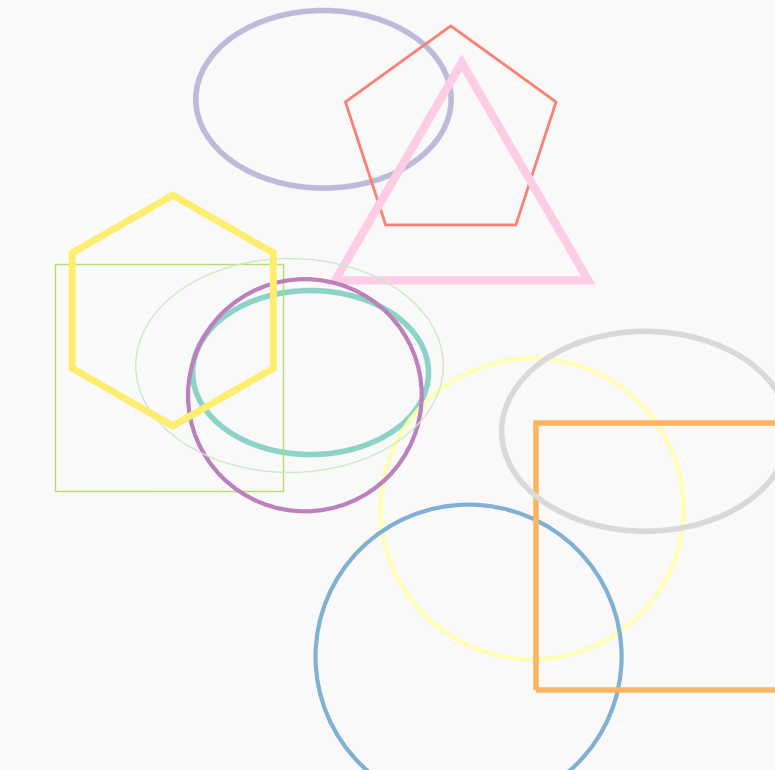[{"shape": "oval", "thickness": 2, "radius": 0.76, "center": [0.401, 0.516]}, {"shape": "circle", "thickness": 1.5, "radius": 0.98, "center": [0.687, 0.339]}, {"shape": "oval", "thickness": 2, "radius": 0.82, "center": [0.417, 0.871]}, {"shape": "pentagon", "thickness": 1, "radius": 0.71, "center": [0.582, 0.823]}, {"shape": "circle", "thickness": 1.5, "radius": 0.99, "center": [0.605, 0.147]}, {"shape": "square", "thickness": 2, "radius": 0.87, "center": [0.865, 0.277]}, {"shape": "square", "thickness": 0.5, "radius": 0.74, "center": [0.218, 0.51]}, {"shape": "triangle", "thickness": 3, "radius": 0.94, "center": [0.596, 0.73]}, {"shape": "oval", "thickness": 2, "radius": 0.93, "center": [0.833, 0.44]}, {"shape": "circle", "thickness": 1.5, "radius": 0.75, "center": [0.393, 0.487]}, {"shape": "oval", "thickness": 0.5, "radius": 0.99, "center": [0.374, 0.525]}, {"shape": "hexagon", "thickness": 2.5, "radius": 0.75, "center": [0.223, 0.597]}]